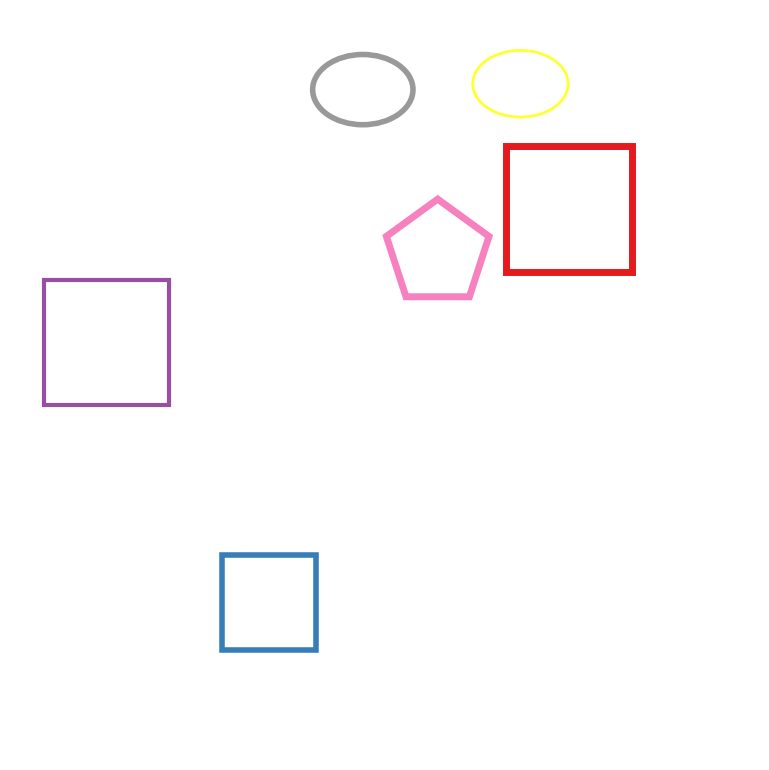[{"shape": "square", "thickness": 2.5, "radius": 0.41, "center": [0.739, 0.729]}, {"shape": "square", "thickness": 2, "radius": 0.31, "center": [0.349, 0.217]}, {"shape": "square", "thickness": 1.5, "radius": 0.41, "center": [0.139, 0.555]}, {"shape": "oval", "thickness": 1, "radius": 0.31, "center": [0.676, 0.891]}, {"shape": "pentagon", "thickness": 2.5, "radius": 0.35, "center": [0.568, 0.671]}, {"shape": "oval", "thickness": 2, "radius": 0.33, "center": [0.471, 0.884]}]